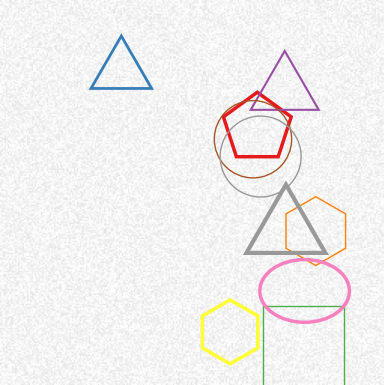[{"shape": "pentagon", "thickness": 2.5, "radius": 0.46, "center": [0.668, 0.668]}, {"shape": "triangle", "thickness": 2, "radius": 0.45, "center": [0.315, 0.816]}, {"shape": "square", "thickness": 1, "radius": 0.52, "center": [0.788, 0.101]}, {"shape": "triangle", "thickness": 1.5, "radius": 0.51, "center": [0.74, 0.766]}, {"shape": "hexagon", "thickness": 1, "radius": 0.45, "center": [0.82, 0.4]}, {"shape": "hexagon", "thickness": 2.5, "radius": 0.42, "center": [0.598, 0.138]}, {"shape": "circle", "thickness": 1, "radius": 0.5, "center": [0.657, 0.638]}, {"shape": "oval", "thickness": 2.5, "radius": 0.58, "center": [0.791, 0.244]}, {"shape": "circle", "thickness": 1, "radius": 0.53, "center": [0.677, 0.593]}, {"shape": "triangle", "thickness": 3, "radius": 0.59, "center": [0.743, 0.402]}]